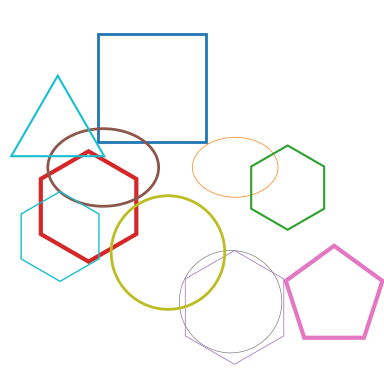[{"shape": "square", "thickness": 2, "radius": 0.7, "center": [0.396, 0.773]}, {"shape": "oval", "thickness": 0.5, "radius": 0.56, "center": [0.611, 0.566]}, {"shape": "hexagon", "thickness": 1.5, "radius": 0.55, "center": [0.747, 0.513]}, {"shape": "hexagon", "thickness": 3, "radius": 0.72, "center": [0.23, 0.464]}, {"shape": "hexagon", "thickness": 0.5, "radius": 0.74, "center": [0.609, 0.202]}, {"shape": "oval", "thickness": 2, "radius": 0.72, "center": [0.268, 0.565]}, {"shape": "pentagon", "thickness": 3, "radius": 0.66, "center": [0.868, 0.23]}, {"shape": "circle", "thickness": 0.5, "radius": 0.67, "center": [0.599, 0.216]}, {"shape": "circle", "thickness": 2, "radius": 0.74, "center": [0.436, 0.344]}, {"shape": "triangle", "thickness": 1.5, "radius": 0.7, "center": [0.15, 0.664]}, {"shape": "hexagon", "thickness": 1, "radius": 0.58, "center": [0.156, 0.386]}]